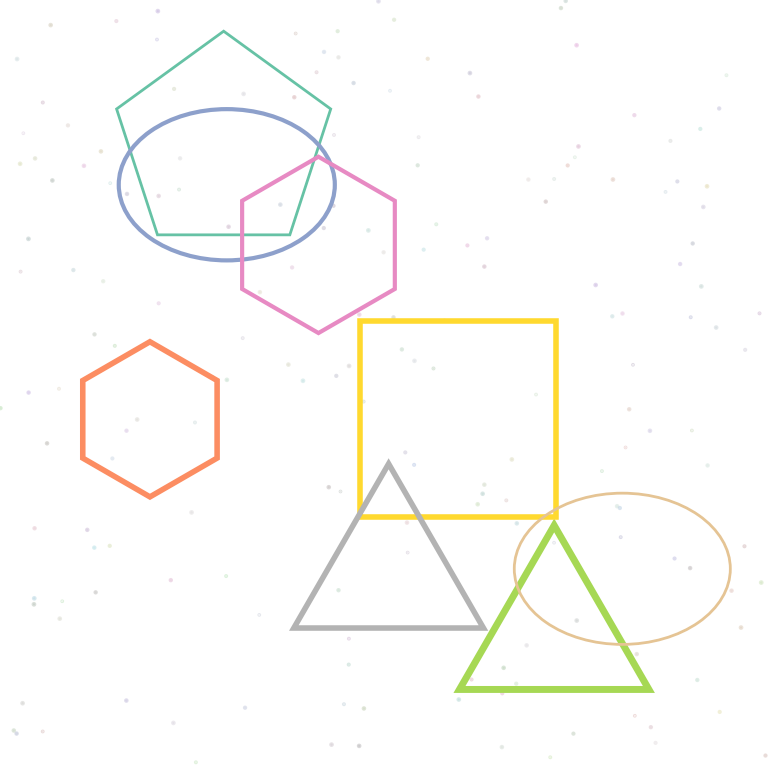[{"shape": "pentagon", "thickness": 1, "radius": 0.73, "center": [0.29, 0.813]}, {"shape": "hexagon", "thickness": 2, "radius": 0.5, "center": [0.195, 0.455]}, {"shape": "oval", "thickness": 1.5, "radius": 0.7, "center": [0.295, 0.76]}, {"shape": "hexagon", "thickness": 1.5, "radius": 0.57, "center": [0.414, 0.682]}, {"shape": "triangle", "thickness": 2.5, "radius": 0.71, "center": [0.72, 0.176]}, {"shape": "square", "thickness": 2, "radius": 0.64, "center": [0.595, 0.455]}, {"shape": "oval", "thickness": 1, "radius": 0.7, "center": [0.808, 0.261]}, {"shape": "triangle", "thickness": 2, "radius": 0.71, "center": [0.505, 0.255]}]